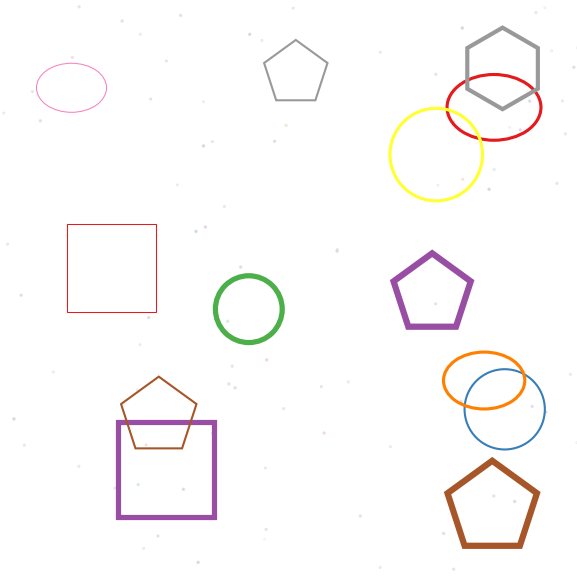[{"shape": "oval", "thickness": 1.5, "radius": 0.41, "center": [0.855, 0.813]}, {"shape": "square", "thickness": 0.5, "radius": 0.38, "center": [0.193, 0.535]}, {"shape": "circle", "thickness": 1, "radius": 0.35, "center": [0.874, 0.29]}, {"shape": "circle", "thickness": 2.5, "radius": 0.29, "center": [0.431, 0.464]}, {"shape": "square", "thickness": 2.5, "radius": 0.41, "center": [0.287, 0.186]}, {"shape": "pentagon", "thickness": 3, "radius": 0.35, "center": [0.748, 0.49]}, {"shape": "oval", "thickness": 1.5, "radius": 0.35, "center": [0.838, 0.34]}, {"shape": "circle", "thickness": 1.5, "radius": 0.4, "center": [0.755, 0.731]}, {"shape": "pentagon", "thickness": 1, "radius": 0.34, "center": [0.275, 0.278]}, {"shape": "pentagon", "thickness": 3, "radius": 0.41, "center": [0.852, 0.12]}, {"shape": "oval", "thickness": 0.5, "radius": 0.3, "center": [0.124, 0.847]}, {"shape": "pentagon", "thickness": 1, "radius": 0.29, "center": [0.512, 0.872]}, {"shape": "hexagon", "thickness": 2, "radius": 0.35, "center": [0.87, 0.881]}]